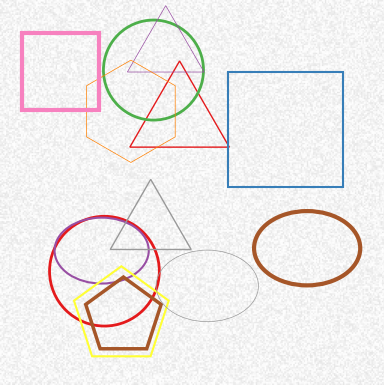[{"shape": "circle", "thickness": 2, "radius": 0.71, "center": [0.271, 0.296]}, {"shape": "triangle", "thickness": 1, "radius": 0.75, "center": [0.466, 0.692]}, {"shape": "square", "thickness": 1.5, "radius": 0.75, "center": [0.741, 0.663]}, {"shape": "circle", "thickness": 2, "radius": 0.65, "center": [0.399, 0.818]}, {"shape": "triangle", "thickness": 0.5, "radius": 0.58, "center": [0.43, 0.87]}, {"shape": "oval", "thickness": 1.5, "radius": 0.61, "center": [0.264, 0.349]}, {"shape": "hexagon", "thickness": 0.5, "radius": 0.66, "center": [0.34, 0.711]}, {"shape": "pentagon", "thickness": 1.5, "radius": 0.65, "center": [0.315, 0.179]}, {"shape": "pentagon", "thickness": 2.5, "radius": 0.51, "center": [0.321, 0.177]}, {"shape": "oval", "thickness": 3, "radius": 0.69, "center": [0.798, 0.355]}, {"shape": "square", "thickness": 3, "radius": 0.5, "center": [0.157, 0.815]}, {"shape": "oval", "thickness": 0.5, "radius": 0.66, "center": [0.538, 0.257]}, {"shape": "triangle", "thickness": 1, "radius": 0.61, "center": [0.391, 0.413]}]